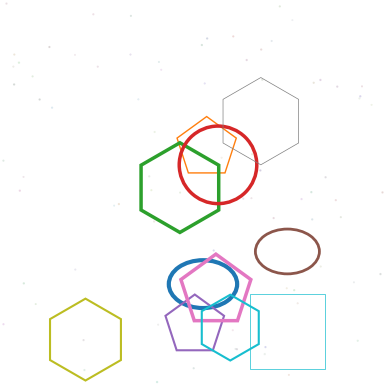[{"shape": "oval", "thickness": 3, "radius": 0.44, "center": [0.527, 0.262]}, {"shape": "pentagon", "thickness": 1, "radius": 0.4, "center": [0.537, 0.616]}, {"shape": "hexagon", "thickness": 2.5, "radius": 0.58, "center": [0.467, 0.513]}, {"shape": "circle", "thickness": 2.5, "radius": 0.5, "center": [0.566, 0.572]}, {"shape": "pentagon", "thickness": 1.5, "radius": 0.4, "center": [0.506, 0.155]}, {"shape": "oval", "thickness": 2, "radius": 0.42, "center": [0.746, 0.347]}, {"shape": "pentagon", "thickness": 2.5, "radius": 0.48, "center": [0.561, 0.244]}, {"shape": "hexagon", "thickness": 0.5, "radius": 0.57, "center": [0.677, 0.685]}, {"shape": "hexagon", "thickness": 1.5, "radius": 0.53, "center": [0.222, 0.118]}, {"shape": "hexagon", "thickness": 1.5, "radius": 0.43, "center": [0.598, 0.149]}, {"shape": "square", "thickness": 0.5, "radius": 0.49, "center": [0.747, 0.139]}]